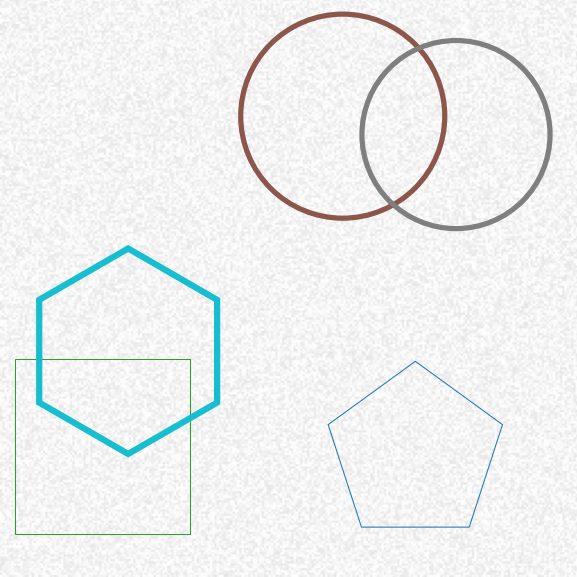[{"shape": "pentagon", "thickness": 0.5, "radius": 0.79, "center": [0.719, 0.215]}, {"shape": "square", "thickness": 0.5, "radius": 0.76, "center": [0.177, 0.227]}, {"shape": "circle", "thickness": 2.5, "radius": 0.88, "center": [0.593, 0.798]}, {"shape": "circle", "thickness": 2.5, "radius": 0.81, "center": [0.79, 0.766]}, {"shape": "hexagon", "thickness": 3, "radius": 0.89, "center": [0.222, 0.391]}]